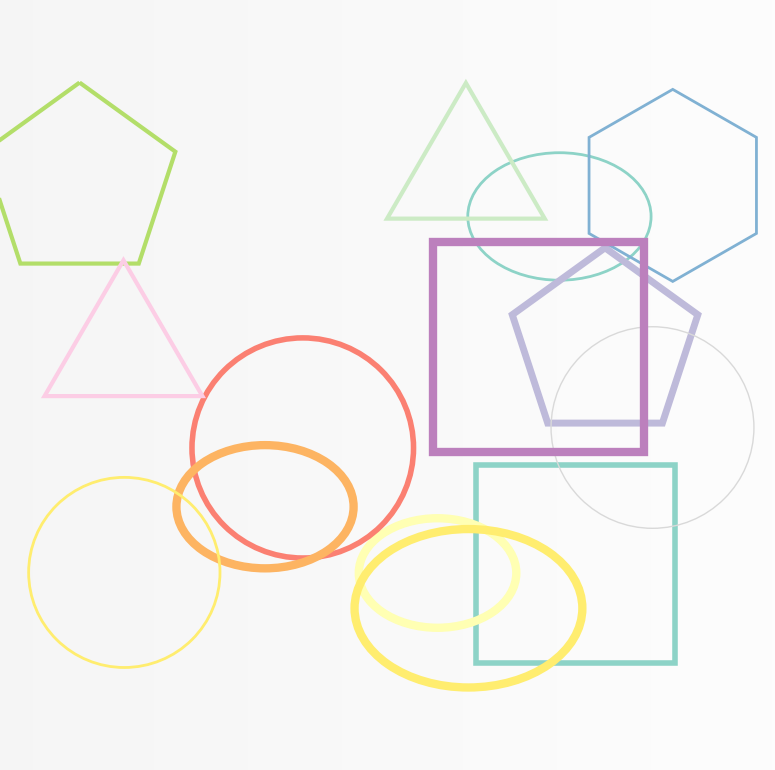[{"shape": "square", "thickness": 2, "radius": 0.64, "center": [0.743, 0.268]}, {"shape": "oval", "thickness": 1, "radius": 0.59, "center": [0.722, 0.719]}, {"shape": "oval", "thickness": 3, "radius": 0.51, "center": [0.565, 0.256]}, {"shape": "pentagon", "thickness": 2.5, "radius": 0.63, "center": [0.781, 0.552]}, {"shape": "circle", "thickness": 2, "radius": 0.71, "center": [0.391, 0.418]}, {"shape": "hexagon", "thickness": 1, "radius": 0.62, "center": [0.868, 0.759]}, {"shape": "oval", "thickness": 3, "radius": 0.57, "center": [0.342, 0.342]}, {"shape": "pentagon", "thickness": 1.5, "radius": 0.65, "center": [0.103, 0.763]}, {"shape": "triangle", "thickness": 1.5, "radius": 0.59, "center": [0.159, 0.544]}, {"shape": "circle", "thickness": 0.5, "radius": 0.65, "center": [0.842, 0.445]}, {"shape": "square", "thickness": 3, "radius": 0.68, "center": [0.695, 0.549]}, {"shape": "triangle", "thickness": 1.5, "radius": 0.59, "center": [0.601, 0.775]}, {"shape": "oval", "thickness": 3, "radius": 0.73, "center": [0.604, 0.21]}, {"shape": "circle", "thickness": 1, "radius": 0.62, "center": [0.16, 0.257]}]